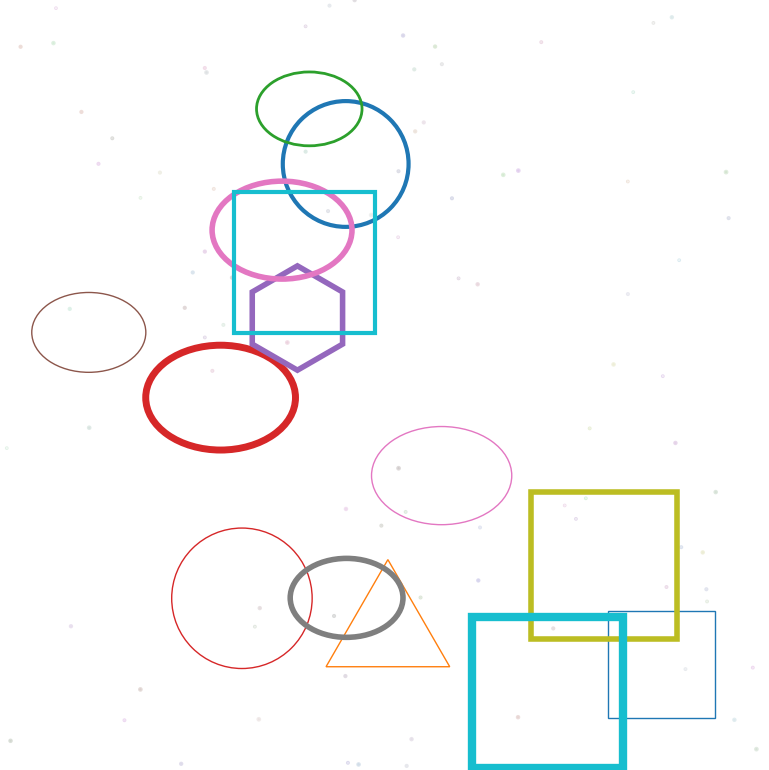[{"shape": "circle", "thickness": 1.5, "radius": 0.41, "center": [0.449, 0.787]}, {"shape": "square", "thickness": 0.5, "radius": 0.35, "center": [0.859, 0.137]}, {"shape": "triangle", "thickness": 0.5, "radius": 0.46, "center": [0.504, 0.18]}, {"shape": "oval", "thickness": 1, "radius": 0.34, "center": [0.402, 0.859]}, {"shape": "oval", "thickness": 2.5, "radius": 0.49, "center": [0.287, 0.484]}, {"shape": "circle", "thickness": 0.5, "radius": 0.46, "center": [0.314, 0.223]}, {"shape": "hexagon", "thickness": 2, "radius": 0.34, "center": [0.386, 0.587]}, {"shape": "oval", "thickness": 0.5, "radius": 0.37, "center": [0.115, 0.568]}, {"shape": "oval", "thickness": 0.5, "radius": 0.46, "center": [0.574, 0.382]}, {"shape": "oval", "thickness": 2, "radius": 0.45, "center": [0.366, 0.701]}, {"shape": "oval", "thickness": 2, "radius": 0.37, "center": [0.45, 0.224]}, {"shape": "square", "thickness": 2, "radius": 0.47, "center": [0.784, 0.266]}, {"shape": "square", "thickness": 3, "radius": 0.49, "center": [0.711, 0.101]}, {"shape": "square", "thickness": 1.5, "radius": 0.46, "center": [0.396, 0.659]}]